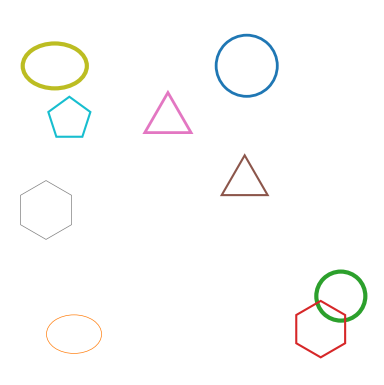[{"shape": "circle", "thickness": 2, "radius": 0.4, "center": [0.641, 0.829]}, {"shape": "oval", "thickness": 0.5, "radius": 0.36, "center": [0.192, 0.132]}, {"shape": "circle", "thickness": 3, "radius": 0.32, "center": [0.885, 0.231]}, {"shape": "hexagon", "thickness": 1.5, "radius": 0.37, "center": [0.833, 0.145]}, {"shape": "triangle", "thickness": 1.5, "radius": 0.34, "center": [0.636, 0.528]}, {"shape": "triangle", "thickness": 2, "radius": 0.35, "center": [0.436, 0.69]}, {"shape": "hexagon", "thickness": 0.5, "radius": 0.38, "center": [0.12, 0.455]}, {"shape": "oval", "thickness": 3, "radius": 0.42, "center": [0.142, 0.829]}, {"shape": "pentagon", "thickness": 1.5, "radius": 0.29, "center": [0.18, 0.691]}]